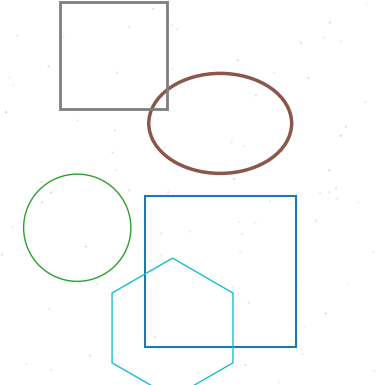[{"shape": "square", "thickness": 1.5, "radius": 0.98, "center": [0.573, 0.295]}, {"shape": "circle", "thickness": 1, "radius": 0.7, "center": [0.201, 0.408]}, {"shape": "oval", "thickness": 2.5, "radius": 0.93, "center": [0.572, 0.68]}, {"shape": "square", "thickness": 2, "radius": 0.7, "center": [0.294, 0.856]}, {"shape": "hexagon", "thickness": 1, "radius": 0.91, "center": [0.448, 0.148]}]